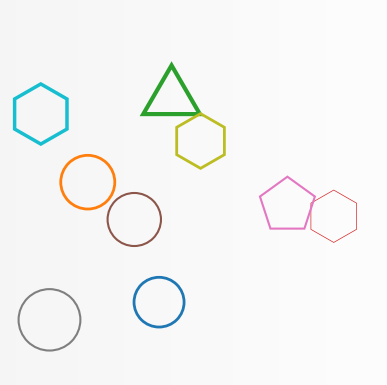[{"shape": "circle", "thickness": 2, "radius": 0.32, "center": [0.41, 0.215]}, {"shape": "circle", "thickness": 2, "radius": 0.35, "center": [0.226, 0.527]}, {"shape": "triangle", "thickness": 3, "radius": 0.42, "center": [0.443, 0.746]}, {"shape": "hexagon", "thickness": 0.5, "radius": 0.34, "center": [0.861, 0.438]}, {"shape": "circle", "thickness": 1.5, "radius": 0.34, "center": [0.347, 0.43]}, {"shape": "pentagon", "thickness": 1.5, "radius": 0.37, "center": [0.742, 0.467]}, {"shape": "circle", "thickness": 1.5, "radius": 0.4, "center": [0.128, 0.169]}, {"shape": "hexagon", "thickness": 2, "radius": 0.36, "center": [0.518, 0.634]}, {"shape": "hexagon", "thickness": 2.5, "radius": 0.39, "center": [0.105, 0.704]}]